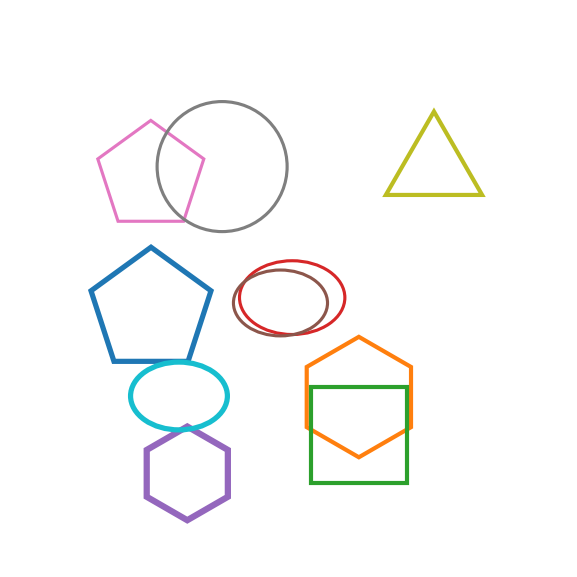[{"shape": "pentagon", "thickness": 2.5, "radius": 0.55, "center": [0.261, 0.462]}, {"shape": "hexagon", "thickness": 2, "radius": 0.52, "center": [0.621, 0.312]}, {"shape": "square", "thickness": 2, "radius": 0.41, "center": [0.622, 0.246]}, {"shape": "oval", "thickness": 1.5, "radius": 0.46, "center": [0.506, 0.484]}, {"shape": "hexagon", "thickness": 3, "radius": 0.41, "center": [0.324, 0.179]}, {"shape": "oval", "thickness": 1.5, "radius": 0.41, "center": [0.486, 0.475]}, {"shape": "pentagon", "thickness": 1.5, "radius": 0.48, "center": [0.261, 0.694]}, {"shape": "circle", "thickness": 1.5, "radius": 0.56, "center": [0.385, 0.711]}, {"shape": "triangle", "thickness": 2, "radius": 0.48, "center": [0.751, 0.71]}, {"shape": "oval", "thickness": 2.5, "radius": 0.42, "center": [0.31, 0.313]}]